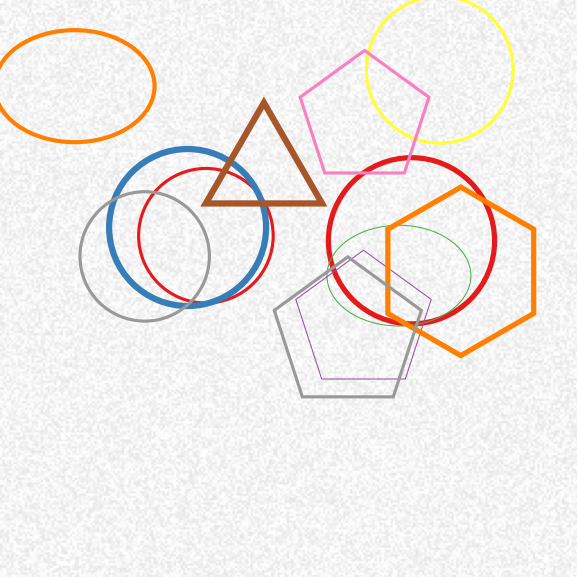[{"shape": "circle", "thickness": 1.5, "radius": 0.58, "center": [0.357, 0.591]}, {"shape": "circle", "thickness": 2.5, "radius": 0.72, "center": [0.713, 0.582]}, {"shape": "circle", "thickness": 3, "radius": 0.68, "center": [0.325, 0.605]}, {"shape": "oval", "thickness": 0.5, "radius": 0.62, "center": [0.691, 0.522]}, {"shape": "pentagon", "thickness": 0.5, "radius": 0.62, "center": [0.629, 0.443]}, {"shape": "hexagon", "thickness": 2.5, "radius": 0.73, "center": [0.798, 0.529]}, {"shape": "oval", "thickness": 2, "radius": 0.69, "center": [0.129, 0.85]}, {"shape": "circle", "thickness": 1.5, "radius": 0.64, "center": [0.762, 0.878]}, {"shape": "triangle", "thickness": 3, "radius": 0.58, "center": [0.457, 0.705]}, {"shape": "pentagon", "thickness": 1.5, "radius": 0.59, "center": [0.631, 0.794]}, {"shape": "pentagon", "thickness": 1.5, "radius": 0.67, "center": [0.602, 0.42]}, {"shape": "circle", "thickness": 1.5, "radius": 0.56, "center": [0.251, 0.555]}]